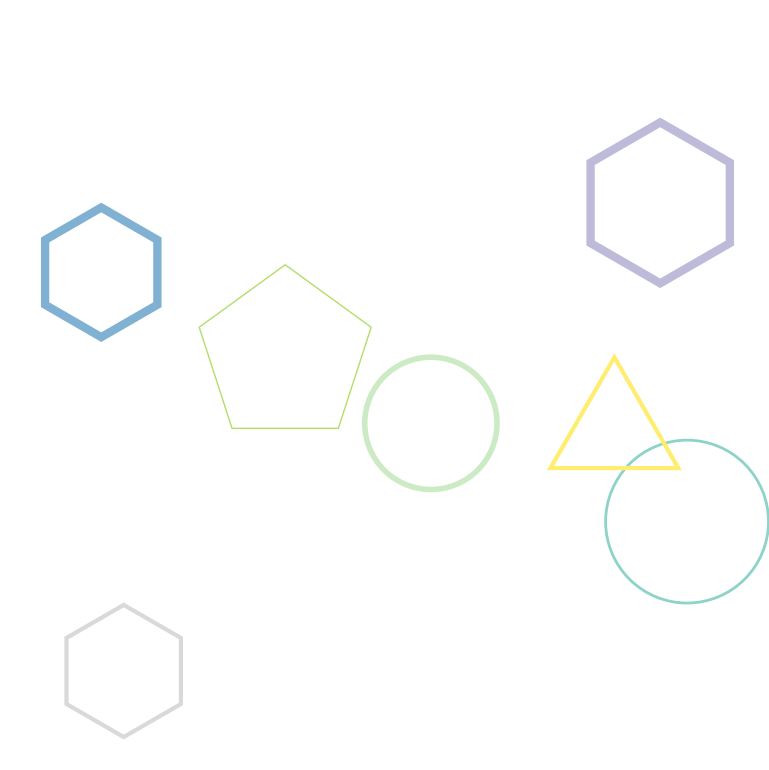[{"shape": "circle", "thickness": 1, "radius": 0.53, "center": [0.892, 0.323]}, {"shape": "hexagon", "thickness": 3, "radius": 0.52, "center": [0.857, 0.737]}, {"shape": "hexagon", "thickness": 3, "radius": 0.42, "center": [0.131, 0.646]}, {"shape": "pentagon", "thickness": 0.5, "radius": 0.59, "center": [0.37, 0.539]}, {"shape": "hexagon", "thickness": 1.5, "radius": 0.43, "center": [0.161, 0.129]}, {"shape": "circle", "thickness": 2, "radius": 0.43, "center": [0.56, 0.45]}, {"shape": "triangle", "thickness": 1.5, "radius": 0.48, "center": [0.798, 0.44]}]